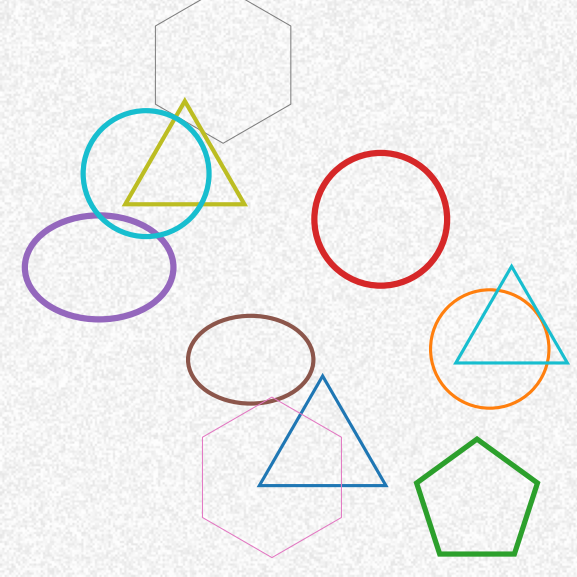[{"shape": "triangle", "thickness": 1.5, "radius": 0.63, "center": [0.559, 0.222]}, {"shape": "circle", "thickness": 1.5, "radius": 0.51, "center": [0.848, 0.395]}, {"shape": "pentagon", "thickness": 2.5, "radius": 0.55, "center": [0.826, 0.129]}, {"shape": "circle", "thickness": 3, "radius": 0.57, "center": [0.659, 0.619]}, {"shape": "oval", "thickness": 3, "radius": 0.64, "center": [0.172, 0.536]}, {"shape": "oval", "thickness": 2, "radius": 0.54, "center": [0.434, 0.376]}, {"shape": "hexagon", "thickness": 0.5, "radius": 0.69, "center": [0.471, 0.173]}, {"shape": "hexagon", "thickness": 0.5, "radius": 0.68, "center": [0.386, 0.886]}, {"shape": "triangle", "thickness": 2, "radius": 0.6, "center": [0.32, 0.705]}, {"shape": "circle", "thickness": 2.5, "radius": 0.54, "center": [0.253, 0.698]}, {"shape": "triangle", "thickness": 1.5, "radius": 0.56, "center": [0.886, 0.426]}]